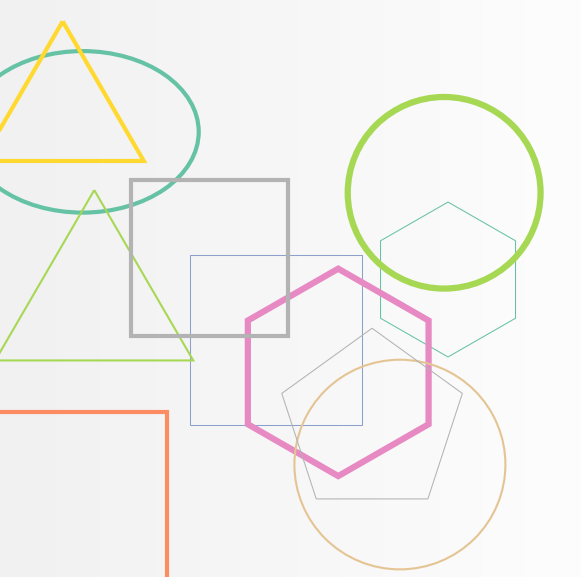[{"shape": "hexagon", "thickness": 0.5, "radius": 0.67, "center": [0.771, 0.515]}, {"shape": "oval", "thickness": 2, "radius": 1.0, "center": [0.142, 0.771]}, {"shape": "square", "thickness": 2, "radius": 0.92, "center": [0.104, 0.103]}, {"shape": "square", "thickness": 0.5, "radius": 0.74, "center": [0.475, 0.41]}, {"shape": "hexagon", "thickness": 3, "radius": 0.9, "center": [0.582, 0.354]}, {"shape": "circle", "thickness": 3, "radius": 0.83, "center": [0.764, 0.665]}, {"shape": "triangle", "thickness": 1, "radius": 0.98, "center": [0.162, 0.473]}, {"shape": "triangle", "thickness": 2, "radius": 0.81, "center": [0.108, 0.801]}, {"shape": "circle", "thickness": 1, "radius": 0.91, "center": [0.688, 0.195]}, {"shape": "pentagon", "thickness": 0.5, "radius": 0.82, "center": [0.64, 0.267]}, {"shape": "square", "thickness": 2, "radius": 0.67, "center": [0.36, 0.552]}]